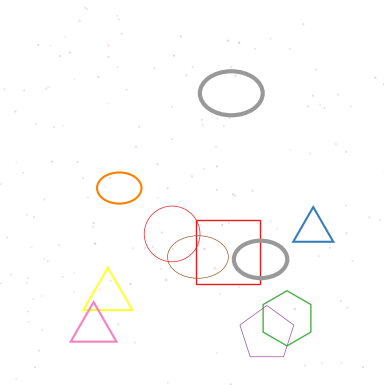[{"shape": "square", "thickness": 1, "radius": 0.42, "center": [0.593, 0.346]}, {"shape": "circle", "thickness": 0.5, "radius": 0.36, "center": [0.447, 0.392]}, {"shape": "triangle", "thickness": 1.5, "radius": 0.3, "center": [0.814, 0.402]}, {"shape": "hexagon", "thickness": 1, "radius": 0.36, "center": [0.745, 0.173]}, {"shape": "pentagon", "thickness": 0.5, "radius": 0.37, "center": [0.693, 0.133]}, {"shape": "oval", "thickness": 1.5, "radius": 0.29, "center": [0.31, 0.512]}, {"shape": "triangle", "thickness": 1.5, "radius": 0.37, "center": [0.28, 0.231]}, {"shape": "oval", "thickness": 0.5, "radius": 0.4, "center": [0.514, 0.333]}, {"shape": "triangle", "thickness": 1.5, "radius": 0.34, "center": [0.243, 0.147]}, {"shape": "oval", "thickness": 3, "radius": 0.41, "center": [0.601, 0.758]}, {"shape": "oval", "thickness": 3, "radius": 0.35, "center": [0.677, 0.326]}]